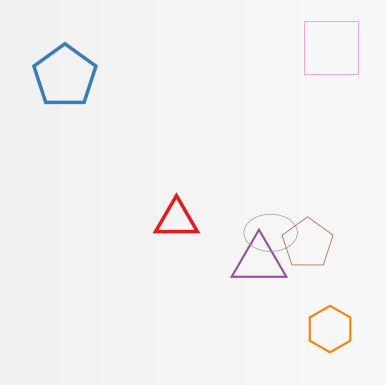[{"shape": "triangle", "thickness": 2.5, "radius": 0.31, "center": [0.455, 0.43]}, {"shape": "pentagon", "thickness": 2.5, "radius": 0.42, "center": [0.167, 0.802]}, {"shape": "triangle", "thickness": 1.5, "radius": 0.41, "center": [0.668, 0.322]}, {"shape": "hexagon", "thickness": 1.5, "radius": 0.3, "center": [0.852, 0.145]}, {"shape": "pentagon", "thickness": 0.5, "radius": 0.35, "center": [0.794, 0.368]}, {"shape": "square", "thickness": 0.5, "radius": 0.35, "center": [0.854, 0.877]}, {"shape": "oval", "thickness": 0.5, "radius": 0.35, "center": [0.698, 0.395]}]